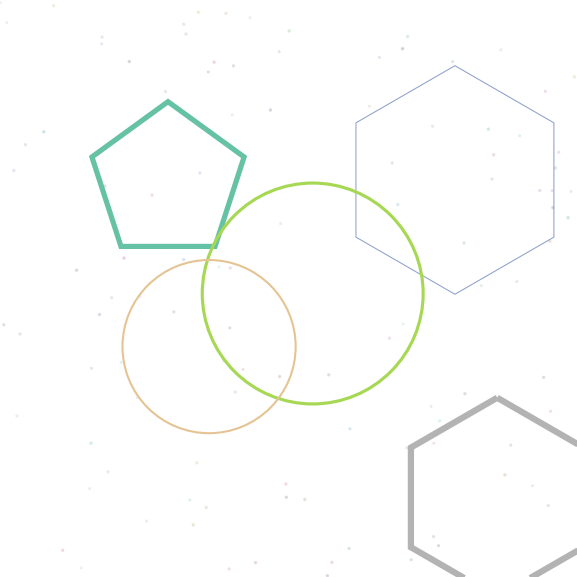[{"shape": "pentagon", "thickness": 2.5, "radius": 0.69, "center": [0.291, 0.685]}, {"shape": "hexagon", "thickness": 0.5, "radius": 0.99, "center": [0.788, 0.687]}, {"shape": "circle", "thickness": 1.5, "radius": 0.96, "center": [0.541, 0.491]}, {"shape": "circle", "thickness": 1, "radius": 0.75, "center": [0.362, 0.399]}, {"shape": "hexagon", "thickness": 3, "radius": 0.86, "center": [0.861, 0.138]}]